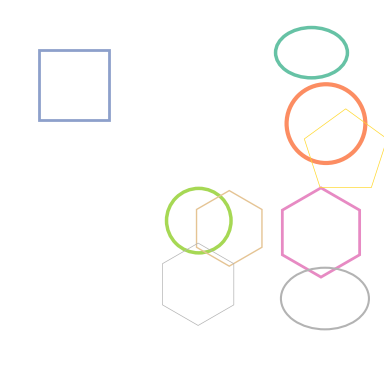[{"shape": "oval", "thickness": 2.5, "radius": 0.47, "center": [0.809, 0.863]}, {"shape": "circle", "thickness": 3, "radius": 0.51, "center": [0.847, 0.679]}, {"shape": "square", "thickness": 2, "radius": 0.45, "center": [0.192, 0.779]}, {"shape": "hexagon", "thickness": 2, "radius": 0.58, "center": [0.834, 0.396]}, {"shape": "circle", "thickness": 2.5, "radius": 0.42, "center": [0.516, 0.427]}, {"shape": "pentagon", "thickness": 0.5, "radius": 0.57, "center": [0.898, 0.604]}, {"shape": "hexagon", "thickness": 1, "radius": 0.49, "center": [0.595, 0.407]}, {"shape": "hexagon", "thickness": 0.5, "radius": 0.53, "center": [0.515, 0.262]}, {"shape": "oval", "thickness": 1.5, "radius": 0.57, "center": [0.844, 0.225]}]